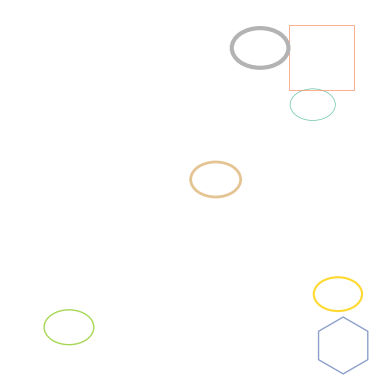[{"shape": "oval", "thickness": 0.5, "radius": 0.29, "center": [0.812, 0.728]}, {"shape": "square", "thickness": 0.5, "radius": 0.42, "center": [0.835, 0.851]}, {"shape": "hexagon", "thickness": 1, "radius": 0.37, "center": [0.891, 0.103]}, {"shape": "oval", "thickness": 1, "radius": 0.32, "center": [0.179, 0.15]}, {"shape": "oval", "thickness": 1.5, "radius": 0.31, "center": [0.878, 0.236]}, {"shape": "oval", "thickness": 2, "radius": 0.32, "center": [0.56, 0.534]}, {"shape": "oval", "thickness": 3, "radius": 0.37, "center": [0.676, 0.875]}]